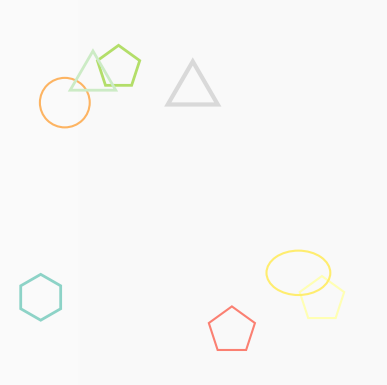[{"shape": "hexagon", "thickness": 2, "radius": 0.3, "center": [0.105, 0.228]}, {"shape": "pentagon", "thickness": 1.5, "radius": 0.3, "center": [0.831, 0.223]}, {"shape": "pentagon", "thickness": 1.5, "radius": 0.31, "center": [0.598, 0.142]}, {"shape": "circle", "thickness": 1.5, "radius": 0.32, "center": [0.167, 0.733]}, {"shape": "pentagon", "thickness": 2, "radius": 0.29, "center": [0.306, 0.825]}, {"shape": "triangle", "thickness": 3, "radius": 0.37, "center": [0.497, 0.766]}, {"shape": "triangle", "thickness": 2, "radius": 0.34, "center": [0.24, 0.8]}, {"shape": "oval", "thickness": 1.5, "radius": 0.41, "center": [0.77, 0.291]}]